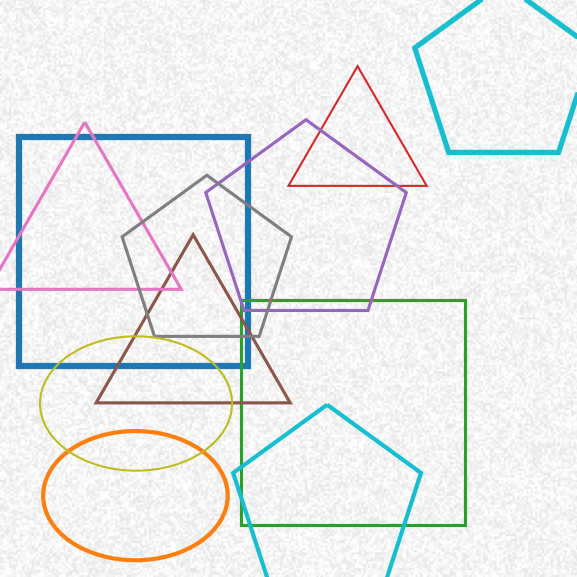[{"shape": "square", "thickness": 3, "radius": 0.99, "center": [0.231, 0.563]}, {"shape": "oval", "thickness": 2, "radius": 0.8, "center": [0.235, 0.141]}, {"shape": "square", "thickness": 1.5, "radius": 0.97, "center": [0.611, 0.285]}, {"shape": "triangle", "thickness": 1, "radius": 0.69, "center": [0.619, 0.746]}, {"shape": "pentagon", "thickness": 1.5, "radius": 0.91, "center": [0.53, 0.609]}, {"shape": "triangle", "thickness": 1.5, "radius": 0.97, "center": [0.334, 0.399]}, {"shape": "triangle", "thickness": 1.5, "radius": 0.96, "center": [0.147, 0.595]}, {"shape": "pentagon", "thickness": 1.5, "radius": 0.77, "center": [0.358, 0.541]}, {"shape": "oval", "thickness": 1, "radius": 0.83, "center": [0.236, 0.3]}, {"shape": "pentagon", "thickness": 2, "radius": 0.86, "center": [0.566, 0.127]}, {"shape": "pentagon", "thickness": 2.5, "radius": 0.81, "center": [0.872, 0.866]}]